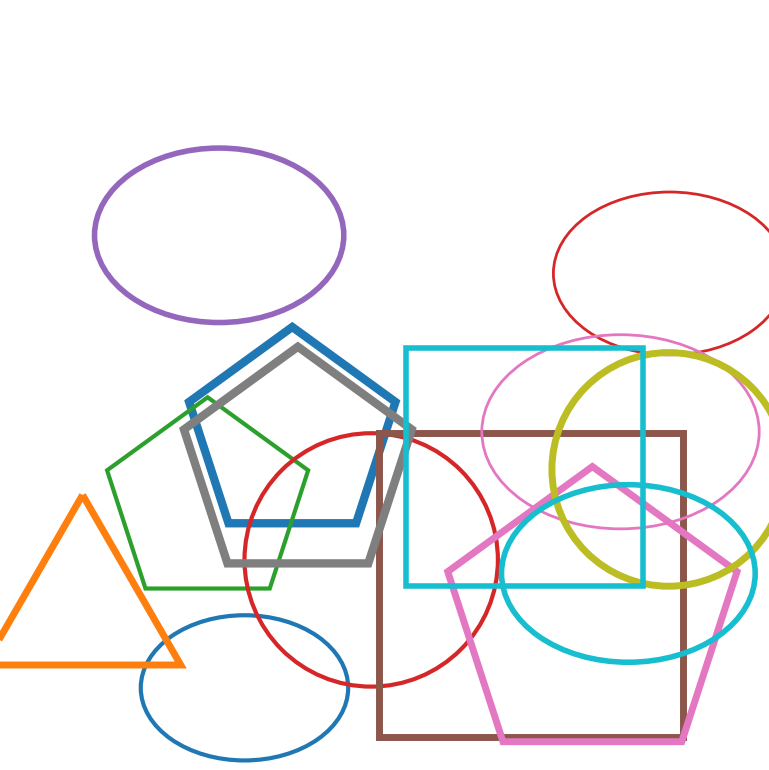[{"shape": "pentagon", "thickness": 3, "radius": 0.7, "center": [0.38, 0.434]}, {"shape": "oval", "thickness": 1.5, "radius": 0.67, "center": [0.317, 0.107]}, {"shape": "triangle", "thickness": 2.5, "radius": 0.74, "center": [0.107, 0.21]}, {"shape": "pentagon", "thickness": 1.5, "radius": 0.69, "center": [0.27, 0.347]}, {"shape": "oval", "thickness": 1, "radius": 0.76, "center": [0.87, 0.645]}, {"shape": "circle", "thickness": 1.5, "radius": 0.82, "center": [0.482, 0.273]}, {"shape": "oval", "thickness": 2, "radius": 0.81, "center": [0.285, 0.694]}, {"shape": "square", "thickness": 2.5, "radius": 0.99, "center": [0.689, 0.241]}, {"shape": "oval", "thickness": 1, "radius": 0.9, "center": [0.806, 0.439]}, {"shape": "pentagon", "thickness": 2.5, "radius": 0.99, "center": [0.769, 0.197]}, {"shape": "pentagon", "thickness": 3, "radius": 0.78, "center": [0.387, 0.394]}, {"shape": "circle", "thickness": 2.5, "radius": 0.76, "center": [0.868, 0.39]}, {"shape": "square", "thickness": 2, "radius": 0.77, "center": [0.681, 0.394]}, {"shape": "oval", "thickness": 2, "radius": 0.82, "center": [0.816, 0.255]}]